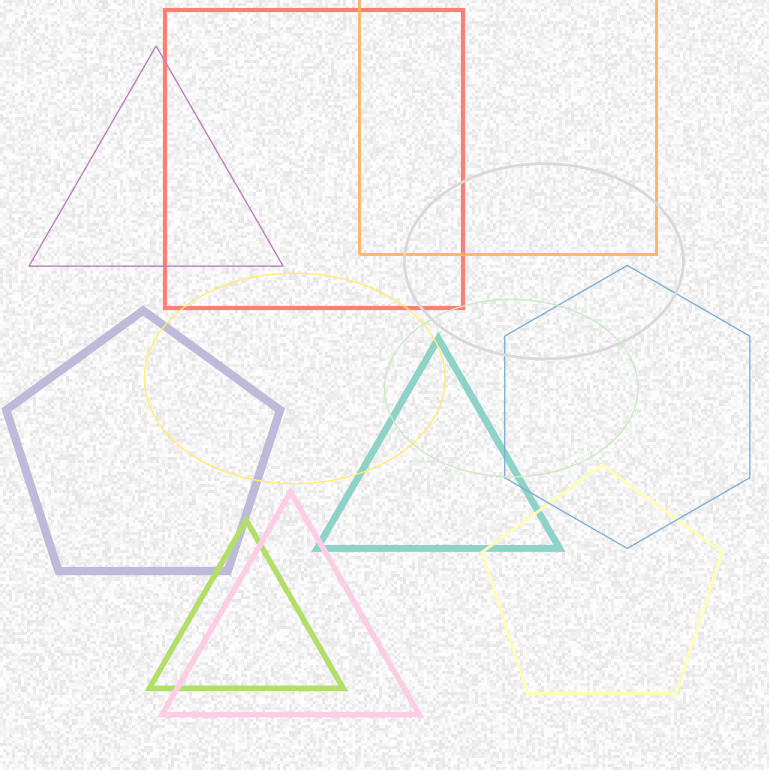[{"shape": "triangle", "thickness": 2.5, "radius": 0.91, "center": [0.569, 0.379]}, {"shape": "pentagon", "thickness": 1, "radius": 0.82, "center": [0.782, 0.232]}, {"shape": "pentagon", "thickness": 3, "radius": 0.93, "center": [0.186, 0.41]}, {"shape": "square", "thickness": 1.5, "radius": 0.97, "center": [0.407, 0.793]}, {"shape": "hexagon", "thickness": 0.5, "radius": 0.92, "center": [0.815, 0.472]}, {"shape": "square", "thickness": 1, "radius": 0.96, "center": [0.659, 0.863]}, {"shape": "triangle", "thickness": 2, "radius": 0.73, "center": [0.32, 0.179]}, {"shape": "triangle", "thickness": 2, "radius": 0.96, "center": [0.377, 0.168]}, {"shape": "oval", "thickness": 1, "radius": 0.91, "center": [0.706, 0.661]}, {"shape": "triangle", "thickness": 0.5, "radius": 0.95, "center": [0.203, 0.75]}, {"shape": "oval", "thickness": 0.5, "radius": 0.82, "center": [0.664, 0.496]}, {"shape": "oval", "thickness": 0.5, "radius": 0.98, "center": [0.383, 0.509]}]